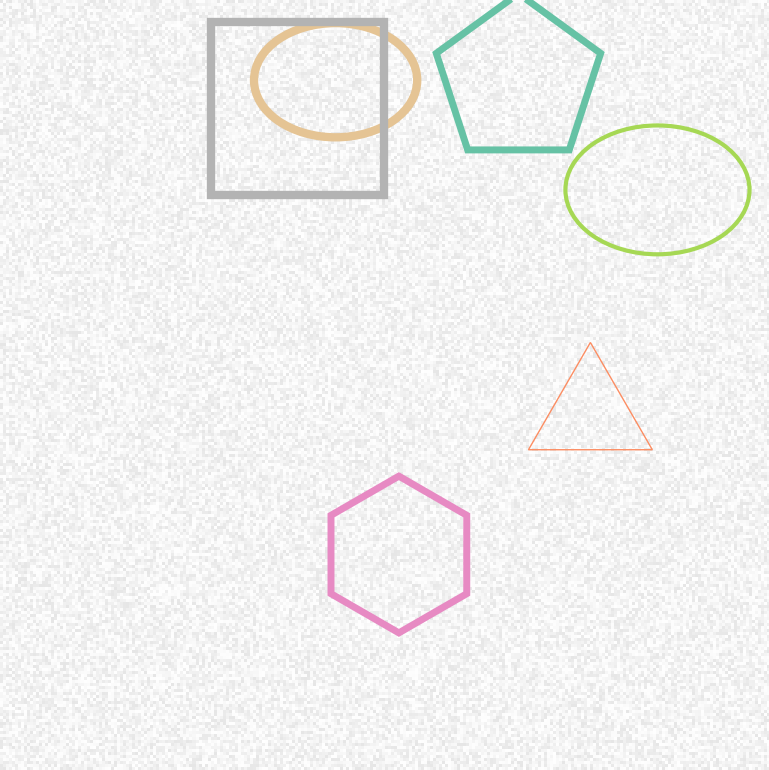[{"shape": "pentagon", "thickness": 2.5, "radius": 0.56, "center": [0.673, 0.896]}, {"shape": "triangle", "thickness": 0.5, "radius": 0.46, "center": [0.767, 0.462]}, {"shape": "hexagon", "thickness": 2.5, "radius": 0.51, "center": [0.518, 0.28]}, {"shape": "oval", "thickness": 1.5, "radius": 0.6, "center": [0.854, 0.753]}, {"shape": "oval", "thickness": 3, "radius": 0.53, "center": [0.436, 0.896]}, {"shape": "square", "thickness": 3, "radius": 0.56, "center": [0.386, 0.859]}]